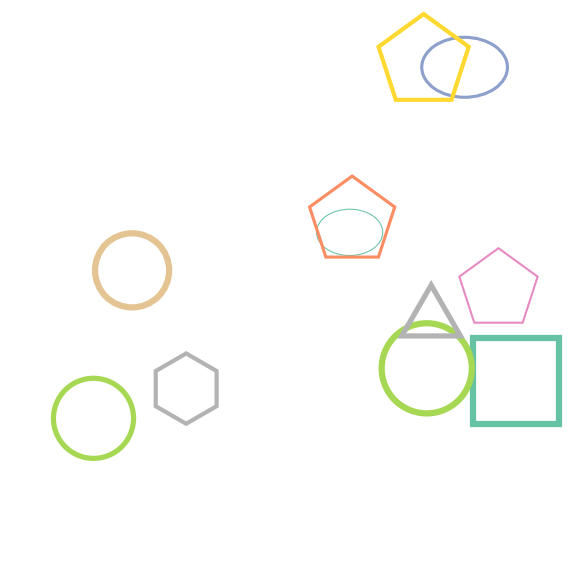[{"shape": "square", "thickness": 3, "radius": 0.37, "center": [0.894, 0.34]}, {"shape": "oval", "thickness": 0.5, "radius": 0.29, "center": [0.605, 0.597]}, {"shape": "pentagon", "thickness": 1.5, "radius": 0.39, "center": [0.61, 0.617]}, {"shape": "oval", "thickness": 1.5, "radius": 0.37, "center": [0.805, 0.883]}, {"shape": "pentagon", "thickness": 1, "radius": 0.36, "center": [0.863, 0.498]}, {"shape": "circle", "thickness": 3, "radius": 0.39, "center": [0.739, 0.361]}, {"shape": "circle", "thickness": 2.5, "radius": 0.35, "center": [0.162, 0.275]}, {"shape": "pentagon", "thickness": 2, "radius": 0.41, "center": [0.734, 0.893]}, {"shape": "circle", "thickness": 3, "radius": 0.32, "center": [0.229, 0.531]}, {"shape": "hexagon", "thickness": 2, "radius": 0.3, "center": [0.322, 0.326]}, {"shape": "triangle", "thickness": 2.5, "radius": 0.29, "center": [0.747, 0.447]}]